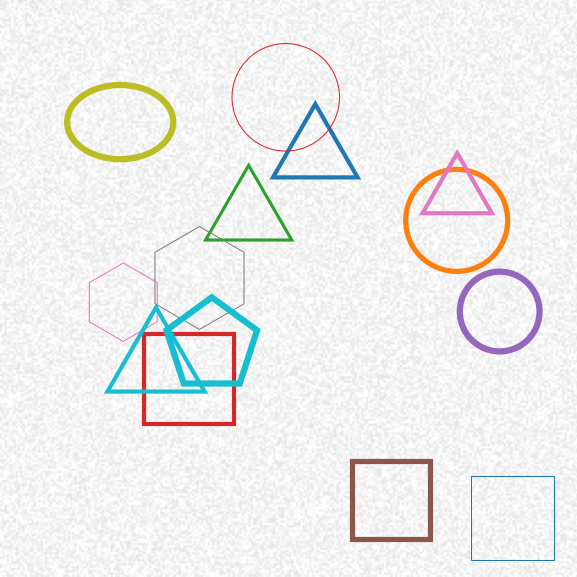[{"shape": "triangle", "thickness": 2, "radius": 0.42, "center": [0.546, 0.734]}, {"shape": "square", "thickness": 0.5, "radius": 0.36, "center": [0.888, 0.102]}, {"shape": "circle", "thickness": 2.5, "radius": 0.44, "center": [0.791, 0.617]}, {"shape": "triangle", "thickness": 1.5, "radius": 0.43, "center": [0.431, 0.627]}, {"shape": "square", "thickness": 2, "radius": 0.39, "center": [0.327, 0.342]}, {"shape": "circle", "thickness": 0.5, "radius": 0.47, "center": [0.495, 0.831]}, {"shape": "circle", "thickness": 3, "radius": 0.35, "center": [0.865, 0.46]}, {"shape": "square", "thickness": 2.5, "radius": 0.34, "center": [0.677, 0.133]}, {"shape": "triangle", "thickness": 2, "radius": 0.35, "center": [0.792, 0.665]}, {"shape": "hexagon", "thickness": 0.5, "radius": 0.34, "center": [0.213, 0.476]}, {"shape": "hexagon", "thickness": 0.5, "radius": 0.45, "center": [0.345, 0.518]}, {"shape": "oval", "thickness": 3, "radius": 0.46, "center": [0.208, 0.788]}, {"shape": "triangle", "thickness": 2, "radius": 0.49, "center": [0.27, 0.37]}, {"shape": "pentagon", "thickness": 3, "radius": 0.41, "center": [0.367, 0.402]}]